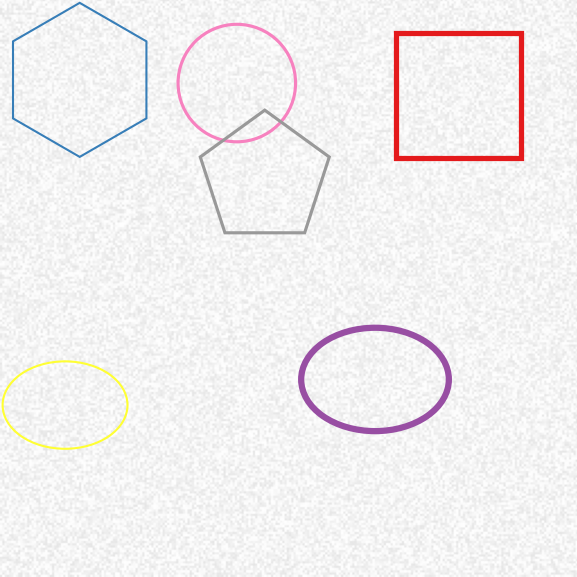[{"shape": "square", "thickness": 2.5, "radius": 0.54, "center": [0.794, 0.834]}, {"shape": "hexagon", "thickness": 1, "radius": 0.67, "center": [0.138, 0.861]}, {"shape": "oval", "thickness": 3, "radius": 0.64, "center": [0.649, 0.342]}, {"shape": "oval", "thickness": 1, "radius": 0.54, "center": [0.113, 0.298]}, {"shape": "circle", "thickness": 1.5, "radius": 0.51, "center": [0.41, 0.855]}, {"shape": "pentagon", "thickness": 1.5, "radius": 0.59, "center": [0.459, 0.691]}]